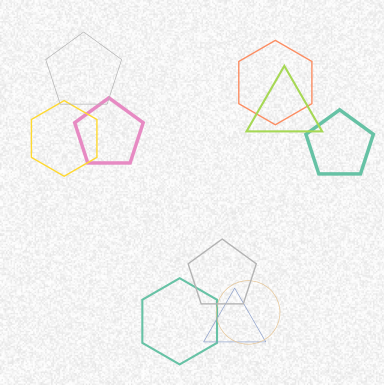[{"shape": "pentagon", "thickness": 2.5, "radius": 0.46, "center": [0.882, 0.623]}, {"shape": "hexagon", "thickness": 1.5, "radius": 0.56, "center": [0.467, 0.165]}, {"shape": "hexagon", "thickness": 1, "radius": 0.55, "center": [0.715, 0.786]}, {"shape": "triangle", "thickness": 0.5, "radius": 0.47, "center": [0.61, 0.159]}, {"shape": "pentagon", "thickness": 2.5, "radius": 0.47, "center": [0.283, 0.652]}, {"shape": "triangle", "thickness": 1.5, "radius": 0.57, "center": [0.739, 0.715]}, {"shape": "hexagon", "thickness": 1, "radius": 0.49, "center": [0.167, 0.64]}, {"shape": "circle", "thickness": 0.5, "radius": 0.41, "center": [0.645, 0.188]}, {"shape": "pentagon", "thickness": 1, "radius": 0.47, "center": [0.577, 0.286]}, {"shape": "pentagon", "thickness": 0.5, "radius": 0.52, "center": [0.217, 0.813]}]